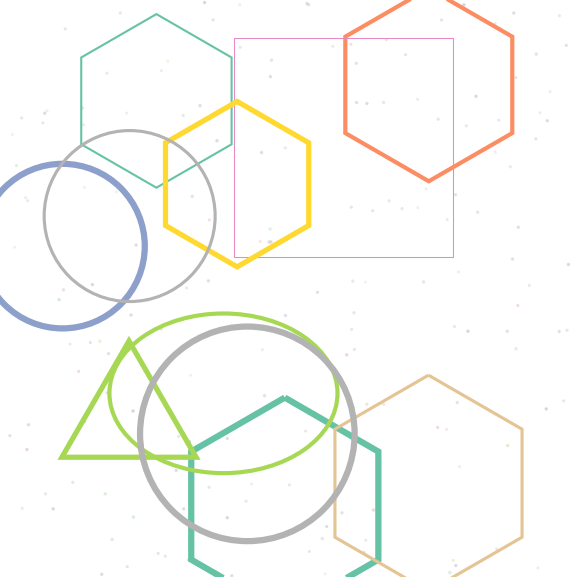[{"shape": "hexagon", "thickness": 1, "radius": 0.75, "center": [0.271, 0.824]}, {"shape": "hexagon", "thickness": 3, "radius": 0.94, "center": [0.493, 0.124]}, {"shape": "hexagon", "thickness": 2, "radius": 0.83, "center": [0.743, 0.852]}, {"shape": "circle", "thickness": 3, "radius": 0.71, "center": [0.108, 0.573]}, {"shape": "square", "thickness": 0.5, "radius": 0.95, "center": [0.595, 0.744]}, {"shape": "oval", "thickness": 2, "radius": 0.99, "center": [0.387, 0.318]}, {"shape": "triangle", "thickness": 2.5, "radius": 0.67, "center": [0.223, 0.274]}, {"shape": "hexagon", "thickness": 2.5, "radius": 0.72, "center": [0.411, 0.68]}, {"shape": "hexagon", "thickness": 1.5, "radius": 0.94, "center": [0.742, 0.162]}, {"shape": "circle", "thickness": 3, "radius": 0.93, "center": [0.428, 0.248]}, {"shape": "circle", "thickness": 1.5, "radius": 0.74, "center": [0.225, 0.625]}]